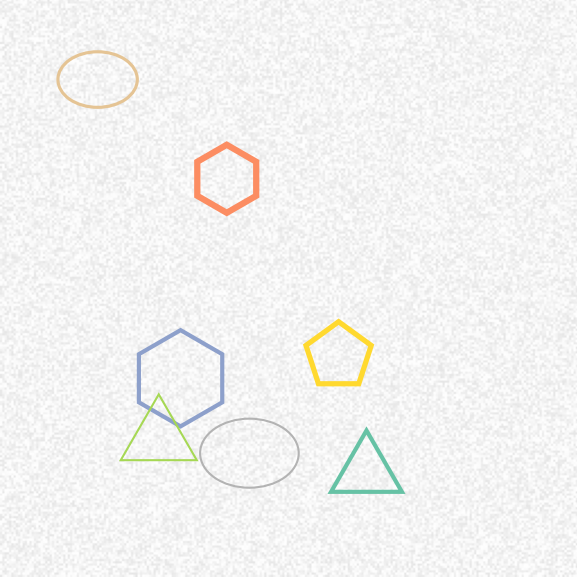[{"shape": "triangle", "thickness": 2, "radius": 0.35, "center": [0.635, 0.183]}, {"shape": "hexagon", "thickness": 3, "radius": 0.29, "center": [0.393, 0.69]}, {"shape": "hexagon", "thickness": 2, "radius": 0.42, "center": [0.313, 0.344]}, {"shape": "triangle", "thickness": 1, "radius": 0.38, "center": [0.275, 0.24]}, {"shape": "pentagon", "thickness": 2.5, "radius": 0.3, "center": [0.586, 0.383]}, {"shape": "oval", "thickness": 1.5, "radius": 0.34, "center": [0.169, 0.861]}, {"shape": "oval", "thickness": 1, "radius": 0.43, "center": [0.432, 0.214]}]